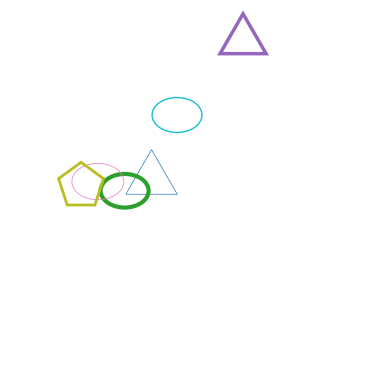[{"shape": "triangle", "thickness": 0.5, "radius": 0.39, "center": [0.394, 0.534]}, {"shape": "oval", "thickness": 3, "radius": 0.31, "center": [0.324, 0.505]}, {"shape": "triangle", "thickness": 2.5, "radius": 0.35, "center": [0.631, 0.895]}, {"shape": "oval", "thickness": 0.5, "radius": 0.34, "center": [0.254, 0.528]}, {"shape": "pentagon", "thickness": 2, "radius": 0.31, "center": [0.211, 0.517]}, {"shape": "oval", "thickness": 1, "radius": 0.32, "center": [0.46, 0.701]}]